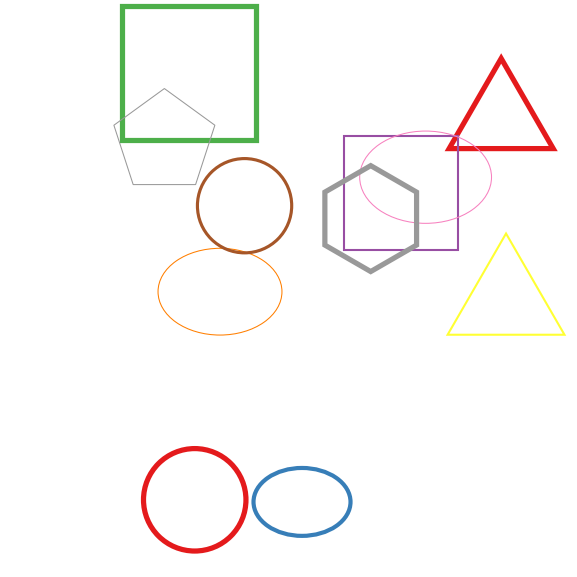[{"shape": "circle", "thickness": 2.5, "radius": 0.44, "center": [0.337, 0.134]}, {"shape": "triangle", "thickness": 2.5, "radius": 0.52, "center": [0.868, 0.794]}, {"shape": "oval", "thickness": 2, "radius": 0.42, "center": [0.523, 0.13]}, {"shape": "square", "thickness": 2.5, "radius": 0.58, "center": [0.328, 0.873]}, {"shape": "square", "thickness": 1, "radius": 0.49, "center": [0.694, 0.666]}, {"shape": "oval", "thickness": 0.5, "radius": 0.54, "center": [0.381, 0.494]}, {"shape": "triangle", "thickness": 1, "radius": 0.58, "center": [0.876, 0.478]}, {"shape": "circle", "thickness": 1.5, "radius": 0.41, "center": [0.423, 0.643]}, {"shape": "oval", "thickness": 0.5, "radius": 0.57, "center": [0.737, 0.692]}, {"shape": "hexagon", "thickness": 2.5, "radius": 0.46, "center": [0.642, 0.621]}, {"shape": "pentagon", "thickness": 0.5, "radius": 0.46, "center": [0.285, 0.754]}]